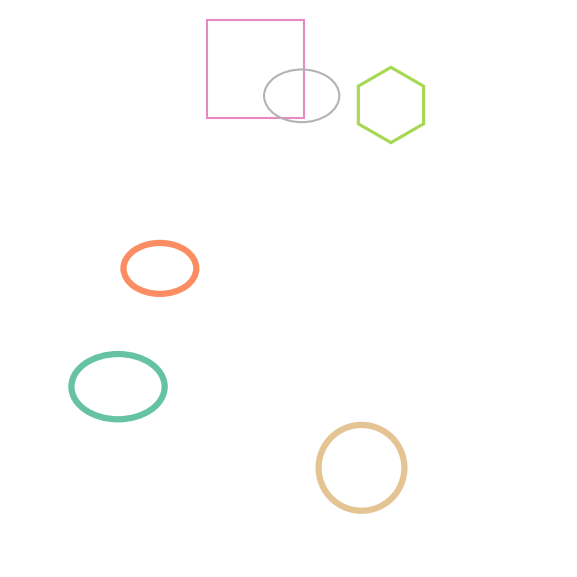[{"shape": "oval", "thickness": 3, "radius": 0.4, "center": [0.204, 0.33]}, {"shape": "oval", "thickness": 3, "radius": 0.32, "center": [0.277, 0.534]}, {"shape": "square", "thickness": 1, "radius": 0.42, "center": [0.442, 0.88]}, {"shape": "hexagon", "thickness": 1.5, "radius": 0.33, "center": [0.677, 0.817]}, {"shape": "circle", "thickness": 3, "radius": 0.37, "center": [0.626, 0.189]}, {"shape": "oval", "thickness": 1, "radius": 0.33, "center": [0.522, 0.833]}]